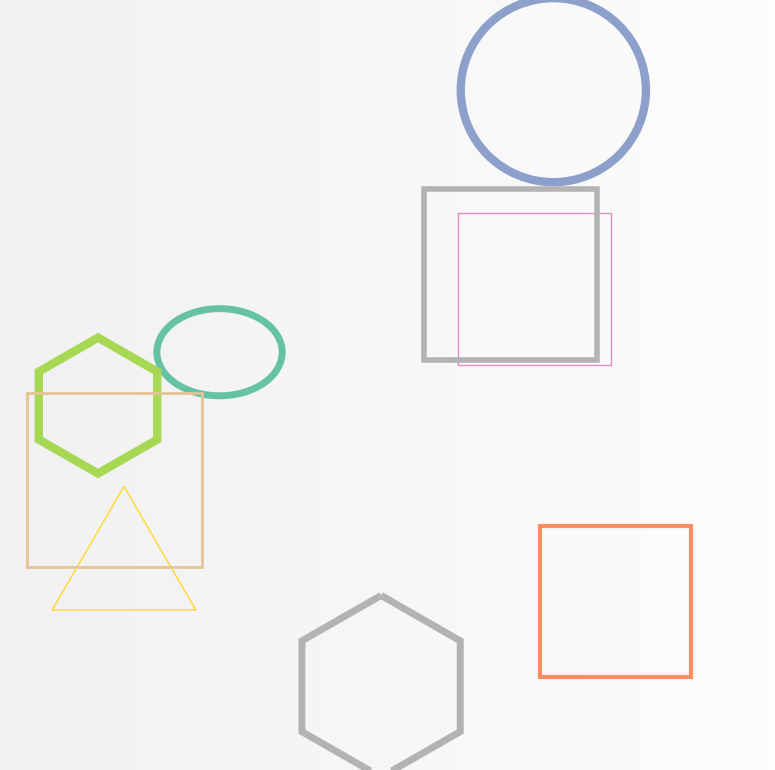[{"shape": "oval", "thickness": 2.5, "radius": 0.4, "center": [0.283, 0.543]}, {"shape": "square", "thickness": 1.5, "radius": 0.49, "center": [0.794, 0.219]}, {"shape": "circle", "thickness": 3, "radius": 0.6, "center": [0.714, 0.883]}, {"shape": "square", "thickness": 0.5, "radius": 0.49, "center": [0.69, 0.624]}, {"shape": "hexagon", "thickness": 3, "radius": 0.44, "center": [0.127, 0.473]}, {"shape": "triangle", "thickness": 0.5, "radius": 0.53, "center": [0.16, 0.261]}, {"shape": "square", "thickness": 1, "radius": 0.56, "center": [0.148, 0.377]}, {"shape": "square", "thickness": 2, "radius": 0.56, "center": [0.659, 0.643]}, {"shape": "hexagon", "thickness": 2.5, "radius": 0.59, "center": [0.492, 0.109]}]